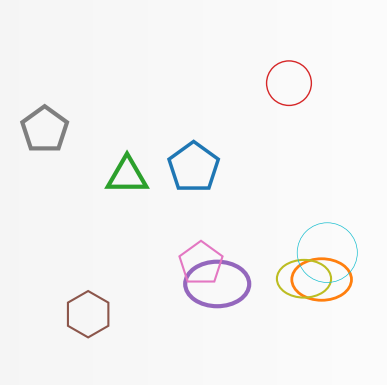[{"shape": "pentagon", "thickness": 2.5, "radius": 0.33, "center": [0.5, 0.566]}, {"shape": "oval", "thickness": 2, "radius": 0.39, "center": [0.83, 0.274]}, {"shape": "triangle", "thickness": 3, "radius": 0.29, "center": [0.328, 0.544]}, {"shape": "circle", "thickness": 1, "radius": 0.29, "center": [0.746, 0.784]}, {"shape": "oval", "thickness": 3, "radius": 0.41, "center": [0.561, 0.262]}, {"shape": "hexagon", "thickness": 1.5, "radius": 0.3, "center": [0.227, 0.184]}, {"shape": "pentagon", "thickness": 1.5, "radius": 0.29, "center": [0.519, 0.316]}, {"shape": "pentagon", "thickness": 3, "radius": 0.3, "center": [0.115, 0.664]}, {"shape": "oval", "thickness": 1.5, "radius": 0.35, "center": [0.784, 0.276]}, {"shape": "circle", "thickness": 0.5, "radius": 0.39, "center": [0.845, 0.344]}]